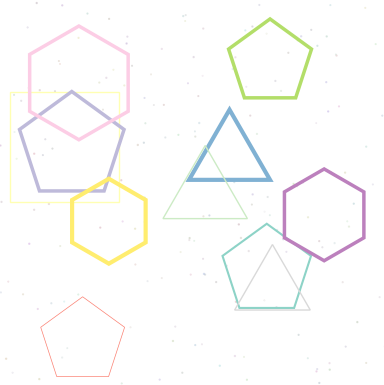[{"shape": "pentagon", "thickness": 1.5, "radius": 0.6, "center": [0.693, 0.298]}, {"shape": "square", "thickness": 1, "radius": 0.71, "center": [0.168, 0.618]}, {"shape": "pentagon", "thickness": 2.5, "radius": 0.71, "center": [0.186, 0.62]}, {"shape": "pentagon", "thickness": 0.5, "radius": 0.57, "center": [0.215, 0.115]}, {"shape": "triangle", "thickness": 3, "radius": 0.61, "center": [0.596, 0.594]}, {"shape": "pentagon", "thickness": 2.5, "radius": 0.57, "center": [0.701, 0.838]}, {"shape": "hexagon", "thickness": 2.5, "radius": 0.74, "center": [0.205, 0.785]}, {"shape": "triangle", "thickness": 1, "radius": 0.57, "center": [0.708, 0.251]}, {"shape": "hexagon", "thickness": 2.5, "radius": 0.6, "center": [0.842, 0.442]}, {"shape": "triangle", "thickness": 1, "radius": 0.63, "center": [0.533, 0.495]}, {"shape": "hexagon", "thickness": 3, "radius": 0.55, "center": [0.283, 0.425]}]